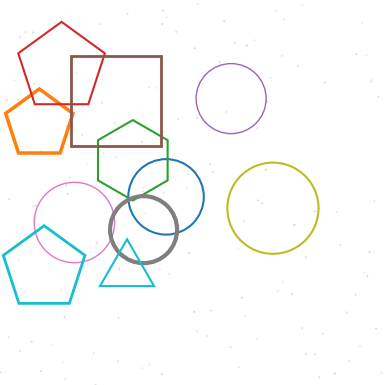[{"shape": "circle", "thickness": 1.5, "radius": 0.49, "center": [0.431, 0.489]}, {"shape": "pentagon", "thickness": 2.5, "radius": 0.46, "center": [0.102, 0.677]}, {"shape": "hexagon", "thickness": 1.5, "radius": 0.52, "center": [0.345, 0.584]}, {"shape": "pentagon", "thickness": 1.5, "radius": 0.59, "center": [0.16, 0.825]}, {"shape": "circle", "thickness": 1, "radius": 0.45, "center": [0.6, 0.744]}, {"shape": "square", "thickness": 2, "radius": 0.58, "center": [0.301, 0.737]}, {"shape": "circle", "thickness": 1, "radius": 0.52, "center": [0.193, 0.422]}, {"shape": "circle", "thickness": 3, "radius": 0.44, "center": [0.373, 0.403]}, {"shape": "circle", "thickness": 1.5, "radius": 0.59, "center": [0.709, 0.459]}, {"shape": "triangle", "thickness": 1.5, "radius": 0.41, "center": [0.33, 0.297]}, {"shape": "pentagon", "thickness": 2, "radius": 0.56, "center": [0.115, 0.302]}]